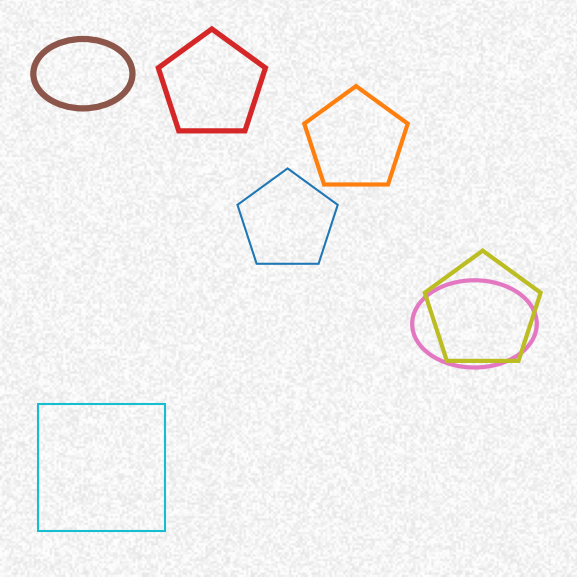[{"shape": "pentagon", "thickness": 1, "radius": 0.46, "center": [0.498, 0.616]}, {"shape": "pentagon", "thickness": 2, "radius": 0.47, "center": [0.617, 0.756]}, {"shape": "pentagon", "thickness": 2.5, "radius": 0.49, "center": [0.367, 0.851]}, {"shape": "oval", "thickness": 3, "radius": 0.43, "center": [0.144, 0.872]}, {"shape": "oval", "thickness": 2, "radius": 0.54, "center": [0.822, 0.438]}, {"shape": "pentagon", "thickness": 2, "radius": 0.53, "center": [0.836, 0.46]}, {"shape": "square", "thickness": 1, "radius": 0.55, "center": [0.176, 0.19]}]